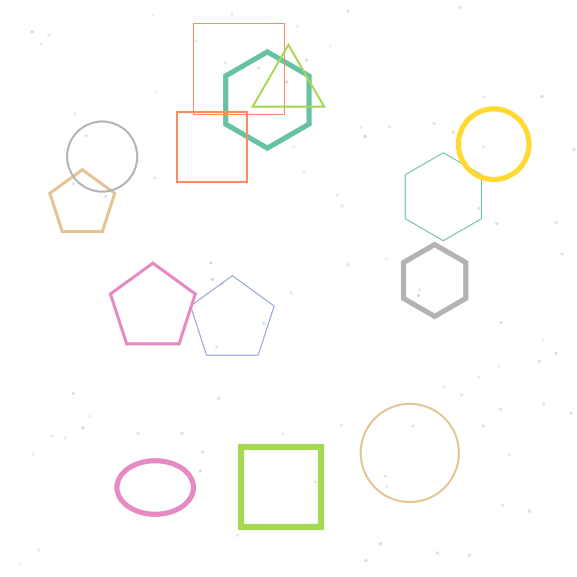[{"shape": "hexagon", "thickness": 0.5, "radius": 0.38, "center": [0.768, 0.658]}, {"shape": "hexagon", "thickness": 2.5, "radius": 0.42, "center": [0.463, 0.826]}, {"shape": "square", "thickness": 0.5, "radius": 0.39, "center": [0.413, 0.88]}, {"shape": "square", "thickness": 1, "radius": 0.3, "center": [0.367, 0.745]}, {"shape": "pentagon", "thickness": 0.5, "radius": 0.38, "center": [0.402, 0.446]}, {"shape": "oval", "thickness": 2.5, "radius": 0.33, "center": [0.269, 0.155]}, {"shape": "pentagon", "thickness": 1.5, "radius": 0.39, "center": [0.265, 0.466]}, {"shape": "triangle", "thickness": 1, "radius": 0.36, "center": [0.499, 0.85]}, {"shape": "square", "thickness": 3, "radius": 0.35, "center": [0.486, 0.155]}, {"shape": "circle", "thickness": 2.5, "radius": 0.31, "center": [0.855, 0.749]}, {"shape": "pentagon", "thickness": 1.5, "radius": 0.3, "center": [0.143, 0.646]}, {"shape": "circle", "thickness": 1, "radius": 0.43, "center": [0.71, 0.215]}, {"shape": "hexagon", "thickness": 2.5, "radius": 0.31, "center": [0.753, 0.513]}, {"shape": "circle", "thickness": 1, "radius": 0.3, "center": [0.177, 0.728]}]